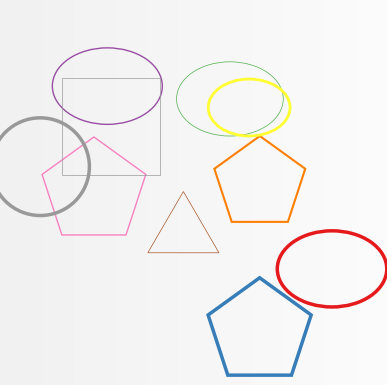[{"shape": "oval", "thickness": 2.5, "radius": 0.71, "center": [0.857, 0.302]}, {"shape": "pentagon", "thickness": 2.5, "radius": 0.7, "center": [0.67, 0.139]}, {"shape": "oval", "thickness": 0.5, "radius": 0.69, "center": [0.593, 0.743]}, {"shape": "oval", "thickness": 1, "radius": 0.71, "center": [0.277, 0.776]}, {"shape": "pentagon", "thickness": 1.5, "radius": 0.62, "center": [0.67, 0.523]}, {"shape": "oval", "thickness": 2, "radius": 0.53, "center": [0.643, 0.721]}, {"shape": "triangle", "thickness": 0.5, "radius": 0.53, "center": [0.473, 0.396]}, {"shape": "pentagon", "thickness": 1, "radius": 0.7, "center": [0.242, 0.504]}, {"shape": "square", "thickness": 0.5, "radius": 0.63, "center": [0.287, 0.671]}, {"shape": "circle", "thickness": 2.5, "radius": 0.63, "center": [0.104, 0.567]}]